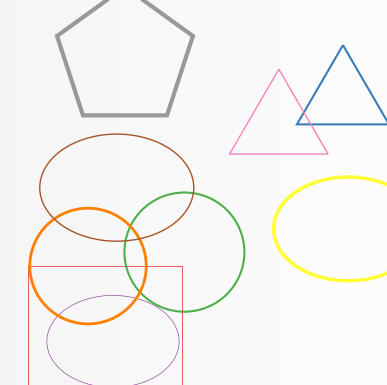[{"shape": "square", "thickness": 0.5, "radius": 0.99, "center": [0.272, 0.111]}, {"shape": "triangle", "thickness": 1.5, "radius": 0.69, "center": [0.885, 0.746]}, {"shape": "circle", "thickness": 1.5, "radius": 0.77, "center": [0.476, 0.345]}, {"shape": "oval", "thickness": 0.5, "radius": 0.85, "center": [0.292, 0.113]}, {"shape": "circle", "thickness": 2, "radius": 0.75, "center": [0.227, 0.309]}, {"shape": "oval", "thickness": 2.5, "radius": 0.96, "center": [0.899, 0.405]}, {"shape": "oval", "thickness": 1, "radius": 0.99, "center": [0.301, 0.513]}, {"shape": "triangle", "thickness": 1, "radius": 0.73, "center": [0.72, 0.673]}, {"shape": "pentagon", "thickness": 3, "radius": 0.92, "center": [0.322, 0.85]}]